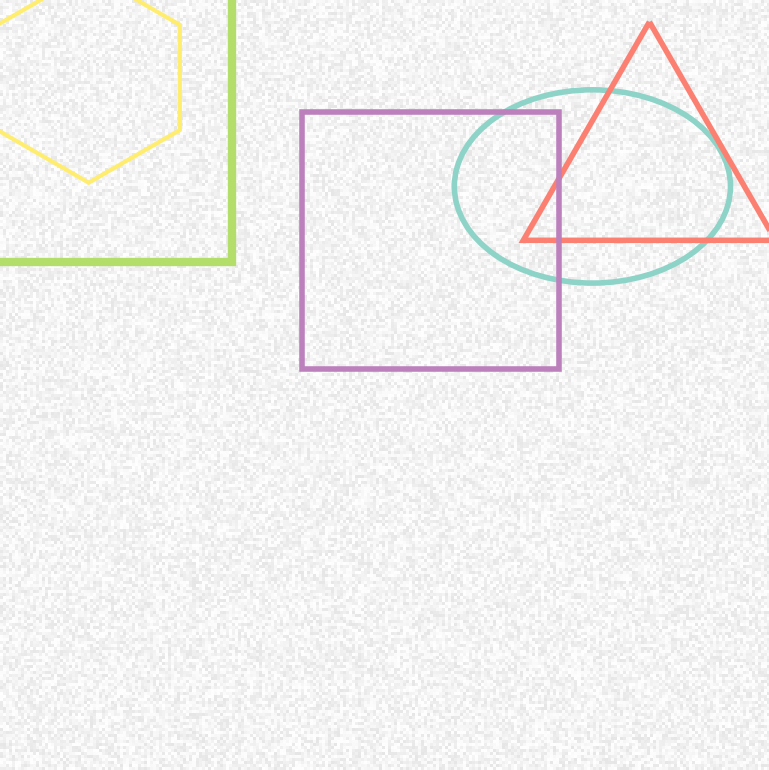[{"shape": "oval", "thickness": 2, "radius": 0.9, "center": [0.769, 0.758]}, {"shape": "triangle", "thickness": 2, "radius": 0.95, "center": [0.843, 0.782]}, {"shape": "square", "thickness": 3, "radius": 0.99, "center": [0.104, 0.857]}, {"shape": "square", "thickness": 2, "radius": 0.83, "center": [0.559, 0.688]}, {"shape": "hexagon", "thickness": 1.5, "radius": 0.68, "center": [0.115, 0.899]}]